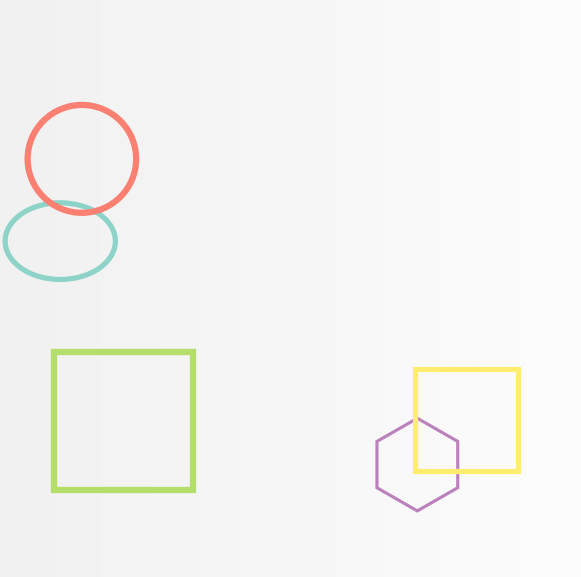[{"shape": "oval", "thickness": 2.5, "radius": 0.47, "center": [0.104, 0.582]}, {"shape": "circle", "thickness": 3, "radius": 0.47, "center": [0.141, 0.724]}, {"shape": "square", "thickness": 3, "radius": 0.6, "center": [0.213, 0.27]}, {"shape": "hexagon", "thickness": 1.5, "radius": 0.4, "center": [0.718, 0.195]}, {"shape": "square", "thickness": 2.5, "radius": 0.44, "center": [0.803, 0.271]}]